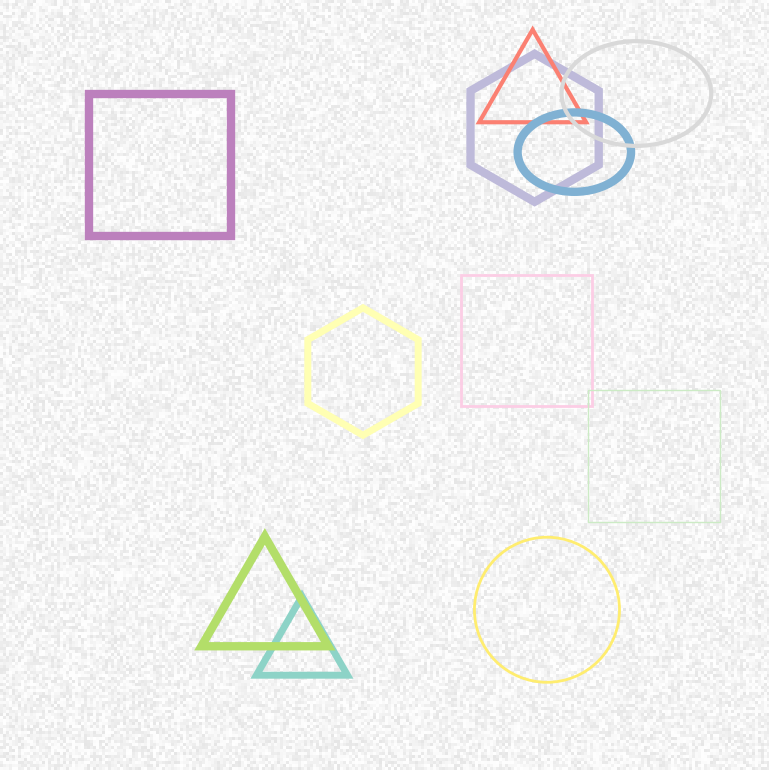[{"shape": "triangle", "thickness": 2.5, "radius": 0.34, "center": [0.392, 0.157]}, {"shape": "hexagon", "thickness": 2.5, "radius": 0.41, "center": [0.471, 0.517]}, {"shape": "hexagon", "thickness": 3, "radius": 0.48, "center": [0.694, 0.834]}, {"shape": "triangle", "thickness": 1.5, "radius": 0.4, "center": [0.692, 0.881]}, {"shape": "oval", "thickness": 3, "radius": 0.37, "center": [0.746, 0.802]}, {"shape": "triangle", "thickness": 3, "radius": 0.48, "center": [0.344, 0.208]}, {"shape": "square", "thickness": 1, "radius": 0.43, "center": [0.684, 0.558]}, {"shape": "oval", "thickness": 1.5, "radius": 0.49, "center": [0.826, 0.879]}, {"shape": "square", "thickness": 3, "radius": 0.46, "center": [0.208, 0.785]}, {"shape": "square", "thickness": 0.5, "radius": 0.43, "center": [0.85, 0.408]}, {"shape": "circle", "thickness": 1, "radius": 0.47, "center": [0.71, 0.208]}]